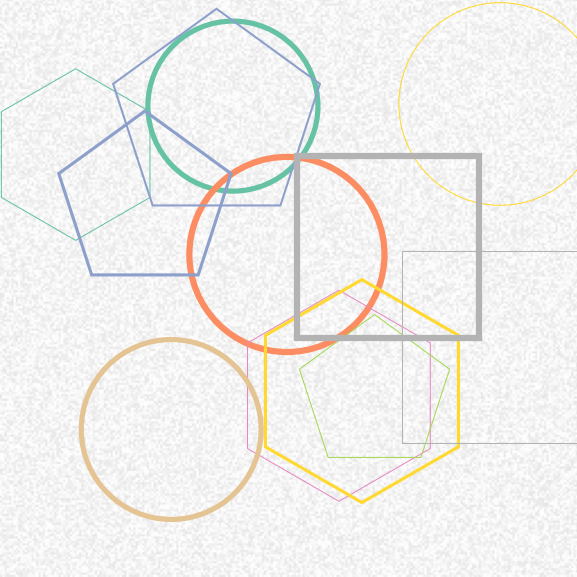[{"shape": "hexagon", "thickness": 0.5, "radius": 0.74, "center": [0.131, 0.732]}, {"shape": "circle", "thickness": 2.5, "radius": 0.74, "center": [0.403, 0.815]}, {"shape": "circle", "thickness": 3, "radius": 0.84, "center": [0.497, 0.559]}, {"shape": "pentagon", "thickness": 1, "radius": 0.94, "center": [0.375, 0.796]}, {"shape": "pentagon", "thickness": 1.5, "radius": 0.78, "center": [0.251, 0.65]}, {"shape": "hexagon", "thickness": 0.5, "radius": 0.91, "center": [0.587, 0.314]}, {"shape": "pentagon", "thickness": 0.5, "radius": 0.68, "center": [0.649, 0.318]}, {"shape": "hexagon", "thickness": 1.5, "radius": 0.97, "center": [0.627, 0.322]}, {"shape": "circle", "thickness": 0.5, "radius": 0.88, "center": [0.866, 0.819]}, {"shape": "circle", "thickness": 2.5, "radius": 0.78, "center": [0.296, 0.255]}, {"shape": "square", "thickness": 0.5, "radius": 0.83, "center": [0.862, 0.398]}, {"shape": "square", "thickness": 3, "radius": 0.79, "center": [0.672, 0.571]}]